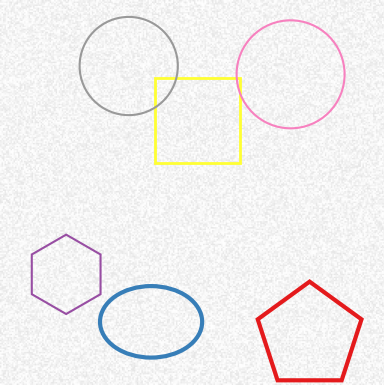[{"shape": "pentagon", "thickness": 3, "radius": 0.71, "center": [0.804, 0.127]}, {"shape": "oval", "thickness": 3, "radius": 0.66, "center": [0.392, 0.164]}, {"shape": "hexagon", "thickness": 1.5, "radius": 0.52, "center": [0.172, 0.287]}, {"shape": "square", "thickness": 2, "radius": 0.55, "center": [0.512, 0.687]}, {"shape": "circle", "thickness": 1.5, "radius": 0.7, "center": [0.755, 0.807]}, {"shape": "circle", "thickness": 1.5, "radius": 0.64, "center": [0.334, 0.829]}]